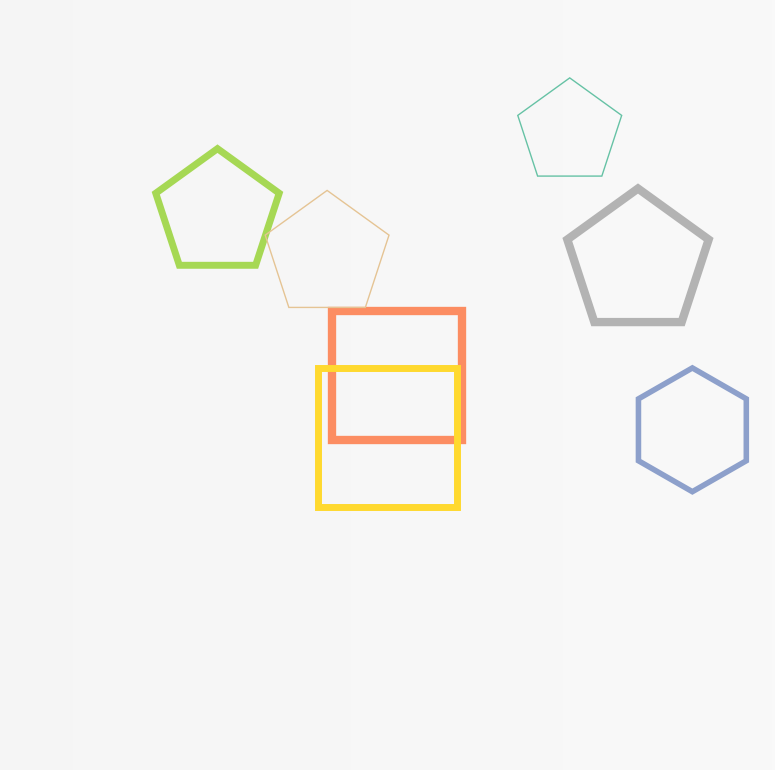[{"shape": "pentagon", "thickness": 0.5, "radius": 0.35, "center": [0.735, 0.828]}, {"shape": "square", "thickness": 3, "radius": 0.42, "center": [0.513, 0.512]}, {"shape": "hexagon", "thickness": 2, "radius": 0.4, "center": [0.893, 0.442]}, {"shape": "pentagon", "thickness": 2.5, "radius": 0.42, "center": [0.281, 0.723]}, {"shape": "square", "thickness": 2.5, "radius": 0.45, "center": [0.5, 0.432]}, {"shape": "pentagon", "thickness": 0.5, "radius": 0.42, "center": [0.422, 0.669]}, {"shape": "pentagon", "thickness": 3, "radius": 0.48, "center": [0.823, 0.659]}]